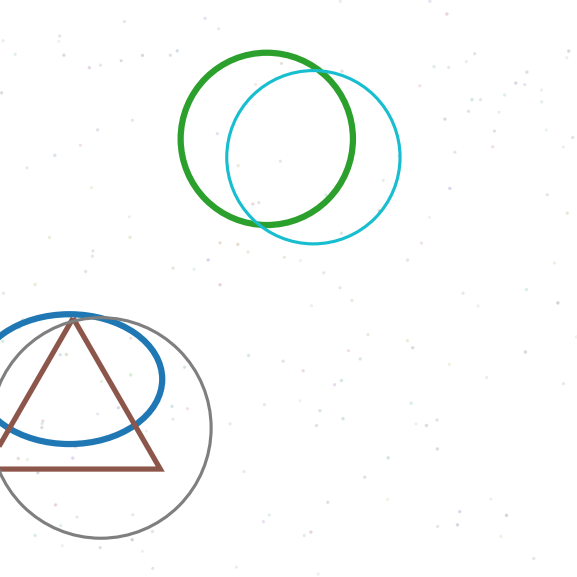[{"shape": "oval", "thickness": 3, "radius": 0.8, "center": [0.12, 0.343]}, {"shape": "circle", "thickness": 3, "radius": 0.75, "center": [0.462, 0.759]}, {"shape": "triangle", "thickness": 2.5, "radius": 0.87, "center": [0.127, 0.274]}, {"shape": "circle", "thickness": 1.5, "radius": 0.95, "center": [0.175, 0.258]}, {"shape": "circle", "thickness": 1.5, "radius": 0.75, "center": [0.543, 0.727]}]